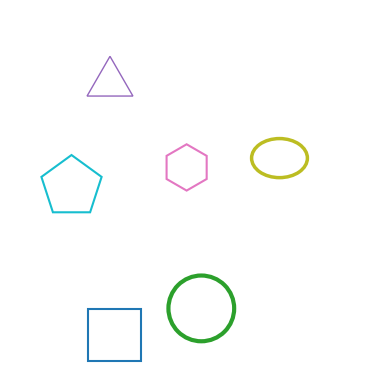[{"shape": "square", "thickness": 1.5, "radius": 0.34, "center": [0.297, 0.13]}, {"shape": "circle", "thickness": 3, "radius": 0.43, "center": [0.523, 0.199]}, {"shape": "triangle", "thickness": 1, "radius": 0.34, "center": [0.286, 0.785]}, {"shape": "hexagon", "thickness": 1.5, "radius": 0.3, "center": [0.485, 0.565]}, {"shape": "oval", "thickness": 2.5, "radius": 0.36, "center": [0.726, 0.589]}, {"shape": "pentagon", "thickness": 1.5, "radius": 0.41, "center": [0.186, 0.515]}]